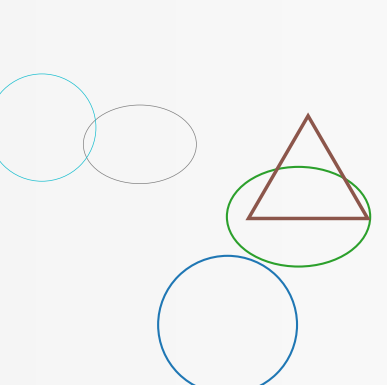[{"shape": "circle", "thickness": 1.5, "radius": 0.9, "center": [0.587, 0.156]}, {"shape": "oval", "thickness": 1.5, "radius": 0.92, "center": [0.77, 0.437]}, {"shape": "triangle", "thickness": 2.5, "radius": 0.89, "center": [0.795, 0.521]}, {"shape": "oval", "thickness": 0.5, "radius": 0.73, "center": [0.361, 0.625]}, {"shape": "circle", "thickness": 0.5, "radius": 0.7, "center": [0.108, 0.669]}]